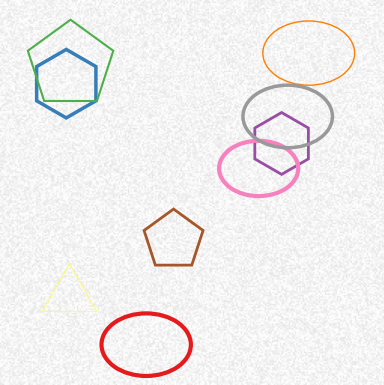[{"shape": "oval", "thickness": 3, "radius": 0.58, "center": [0.38, 0.105]}, {"shape": "hexagon", "thickness": 2.5, "radius": 0.44, "center": [0.172, 0.783]}, {"shape": "pentagon", "thickness": 1.5, "radius": 0.58, "center": [0.183, 0.832]}, {"shape": "hexagon", "thickness": 2, "radius": 0.4, "center": [0.731, 0.627]}, {"shape": "oval", "thickness": 1, "radius": 0.6, "center": [0.802, 0.862]}, {"shape": "triangle", "thickness": 0.5, "radius": 0.41, "center": [0.18, 0.233]}, {"shape": "pentagon", "thickness": 2, "radius": 0.4, "center": [0.451, 0.377]}, {"shape": "oval", "thickness": 3, "radius": 0.51, "center": [0.672, 0.563]}, {"shape": "oval", "thickness": 2.5, "radius": 0.58, "center": [0.747, 0.697]}]